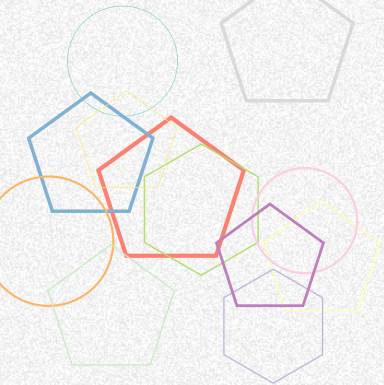[{"shape": "circle", "thickness": 0.5, "radius": 0.72, "center": [0.318, 0.841]}, {"shape": "pentagon", "thickness": 1, "radius": 0.79, "center": [0.835, 0.32]}, {"shape": "hexagon", "thickness": 1, "radius": 0.74, "center": [0.71, 0.153]}, {"shape": "pentagon", "thickness": 3, "radius": 0.99, "center": [0.445, 0.496]}, {"shape": "pentagon", "thickness": 2.5, "radius": 0.85, "center": [0.236, 0.589]}, {"shape": "circle", "thickness": 1.5, "radius": 0.84, "center": [0.126, 0.374]}, {"shape": "hexagon", "thickness": 1, "radius": 0.85, "center": [0.523, 0.456]}, {"shape": "circle", "thickness": 1.5, "radius": 0.68, "center": [0.791, 0.427]}, {"shape": "pentagon", "thickness": 2.5, "radius": 0.9, "center": [0.746, 0.884]}, {"shape": "pentagon", "thickness": 2, "radius": 0.73, "center": [0.701, 0.324]}, {"shape": "pentagon", "thickness": 1, "radius": 0.86, "center": [0.288, 0.192]}, {"shape": "pentagon", "thickness": 0.5, "radius": 0.69, "center": [0.329, 0.625]}]